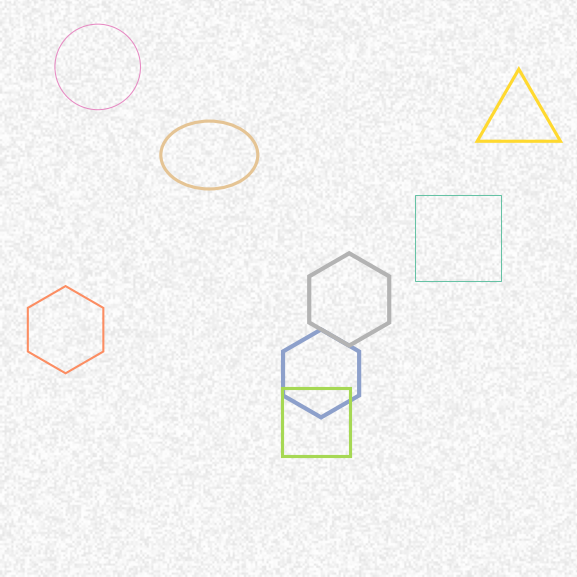[{"shape": "square", "thickness": 0.5, "radius": 0.37, "center": [0.793, 0.587]}, {"shape": "hexagon", "thickness": 1, "radius": 0.38, "center": [0.114, 0.428]}, {"shape": "hexagon", "thickness": 2, "radius": 0.38, "center": [0.556, 0.352]}, {"shape": "circle", "thickness": 0.5, "radius": 0.37, "center": [0.169, 0.883]}, {"shape": "square", "thickness": 1.5, "radius": 0.29, "center": [0.547, 0.269]}, {"shape": "triangle", "thickness": 1.5, "radius": 0.42, "center": [0.898, 0.796]}, {"shape": "oval", "thickness": 1.5, "radius": 0.42, "center": [0.362, 0.731]}, {"shape": "hexagon", "thickness": 2, "radius": 0.4, "center": [0.605, 0.481]}]